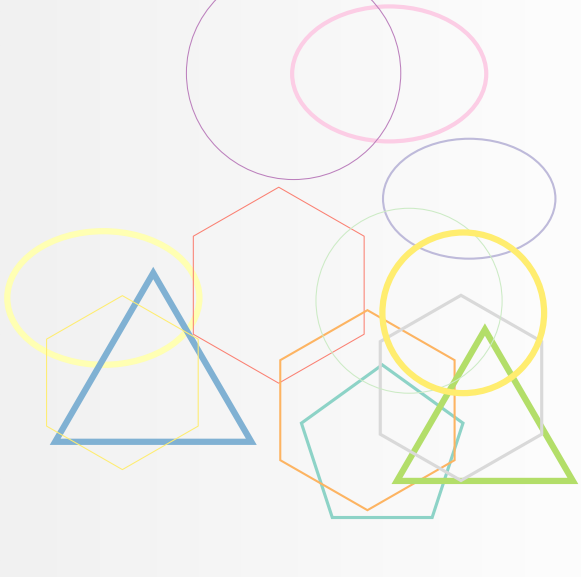[{"shape": "pentagon", "thickness": 1.5, "radius": 0.73, "center": [0.658, 0.221]}, {"shape": "oval", "thickness": 3, "radius": 0.83, "center": [0.178, 0.483]}, {"shape": "oval", "thickness": 1, "radius": 0.74, "center": [0.807, 0.655]}, {"shape": "hexagon", "thickness": 0.5, "radius": 0.85, "center": [0.48, 0.505]}, {"shape": "triangle", "thickness": 3, "radius": 0.97, "center": [0.264, 0.332]}, {"shape": "hexagon", "thickness": 1, "radius": 0.87, "center": [0.632, 0.289]}, {"shape": "triangle", "thickness": 3, "radius": 0.87, "center": [0.834, 0.254]}, {"shape": "oval", "thickness": 2, "radius": 0.83, "center": [0.67, 0.871]}, {"shape": "hexagon", "thickness": 1.5, "radius": 0.8, "center": [0.793, 0.327]}, {"shape": "circle", "thickness": 0.5, "radius": 0.92, "center": [0.505, 0.873]}, {"shape": "circle", "thickness": 0.5, "radius": 0.8, "center": [0.704, 0.478]}, {"shape": "circle", "thickness": 3, "radius": 0.7, "center": [0.797, 0.457]}, {"shape": "hexagon", "thickness": 0.5, "radius": 0.75, "center": [0.211, 0.337]}]